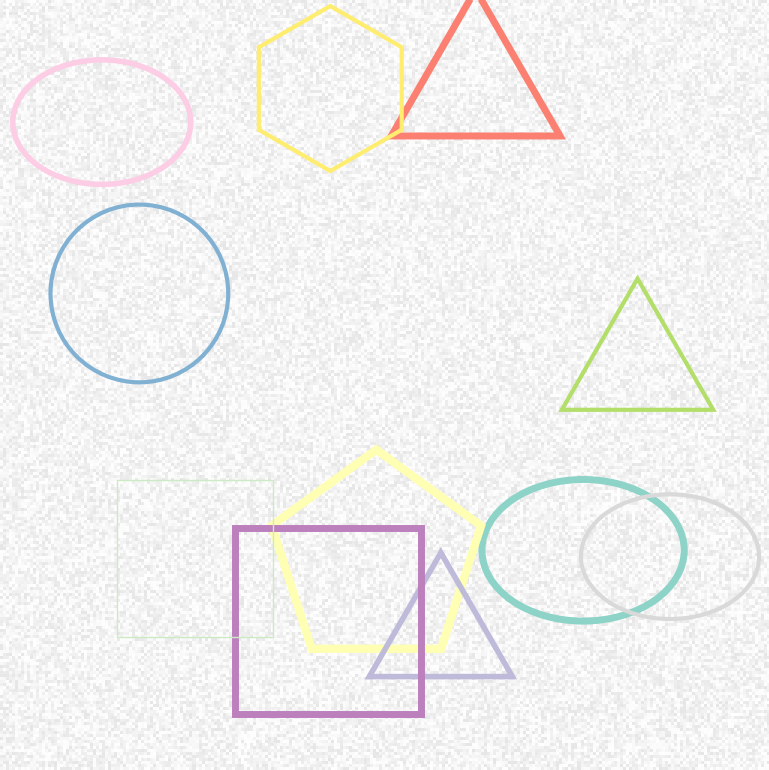[{"shape": "oval", "thickness": 2.5, "radius": 0.66, "center": [0.757, 0.285]}, {"shape": "pentagon", "thickness": 3, "radius": 0.71, "center": [0.489, 0.273]}, {"shape": "triangle", "thickness": 2, "radius": 0.54, "center": [0.573, 0.175]}, {"shape": "triangle", "thickness": 2.5, "radius": 0.63, "center": [0.618, 0.887]}, {"shape": "circle", "thickness": 1.5, "radius": 0.58, "center": [0.181, 0.619]}, {"shape": "triangle", "thickness": 1.5, "radius": 0.57, "center": [0.828, 0.525]}, {"shape": "oval", "thickness": 2, "radius": 0.58, "center": [0.132, 0.841]}, {"shape": "oval", "thickness": 1.5, "radius": 0.58, "center": [0.87, 0.277]}, {"shape": "square", "thickness": 2.5, "radius": 0.6, "center": [0.426, 0.194]}, {"shape": "square", "thickness": 0.5, "radius": 0.51, "center": [0.253, 0.275]}, {"shape": "hexagon", "thickness": 1.5, "radius": 0.54, "center": [0.429, 0.885]}]